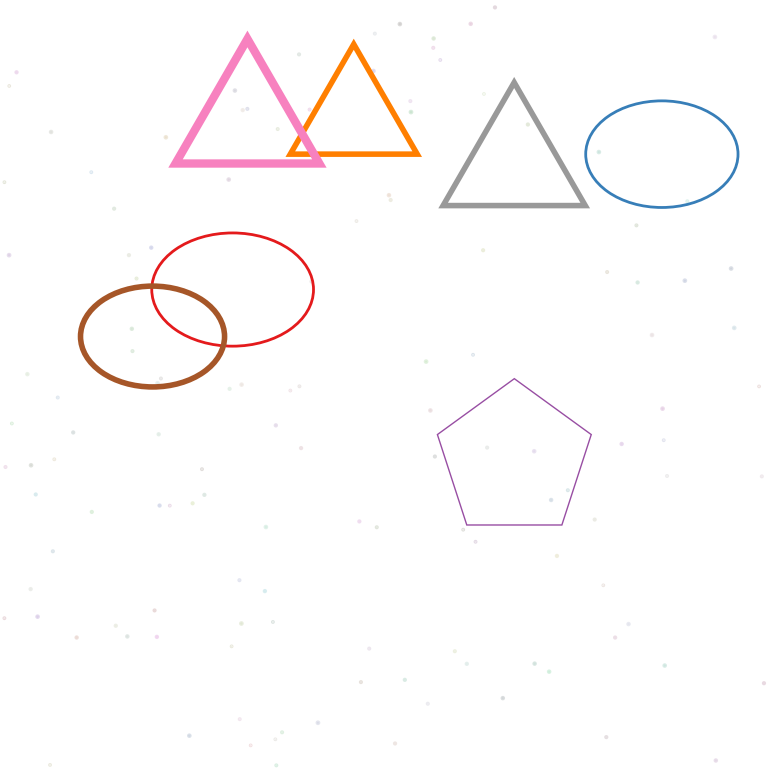[{"shape": "oval", "thickness": 1, "radius": 0.53, "center": [0.302, 0.624]}, {"shape": "oval", "thickness": 1, "radius": 0.49, "center": [0.86, 0.8]}, {"shape": "pentagon", "thickness": 0.5, "radius": 0.53, "center": [0.668, 0.403]}, {"shape": "triangle", "thickness": 2, "radius": 0.48, "center": [0.459, 0.847]}, {"shape": "oval", "thickness": 2, "radius": 0.47, "center": [0.198, 0.563]}, {"shape": "triangle", "thickness": 3, "radius": 0.54, "center": [0.321, 0.842]}, {"shape": "triangle", "thickness": 2, "radius": 0.53, "center": [0.668, 0.786]}]